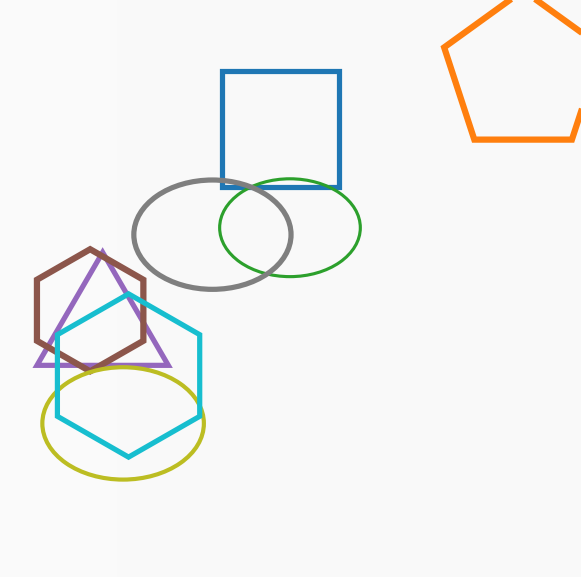[{"shape": "square", "thickness": 2.5, "radius": 0.5, "center": [0.483, 0.775]}, {"shape": "pentagon", "thickness": 3, "radius": 0.71, "center": [0.9, 0.873]}, {"shape": "oval", "thickness": 1.5, "radius": 0.61, "center": [0.499, 0.605]}, {"shape": "triangle", "thickness": 2.5, "radius": 0.65, "center": [0.177, 0.432]}, {"shape": "hexagon", "thickness": 3, "radius": 0.53, "center": [0.155, 0.462]}, {"shape": "oval", "thickness": 2.5, "radius": 0.68, "center": [0.365, 0.593]}, {"shape": "oval", "thickness": 2, "radius": 0.69, "center": [0.212, 0.266]}, {"shape": "hexagon", "thickness": 2.5, "radius": 0.71, "center": [0.221, 0.349]}]